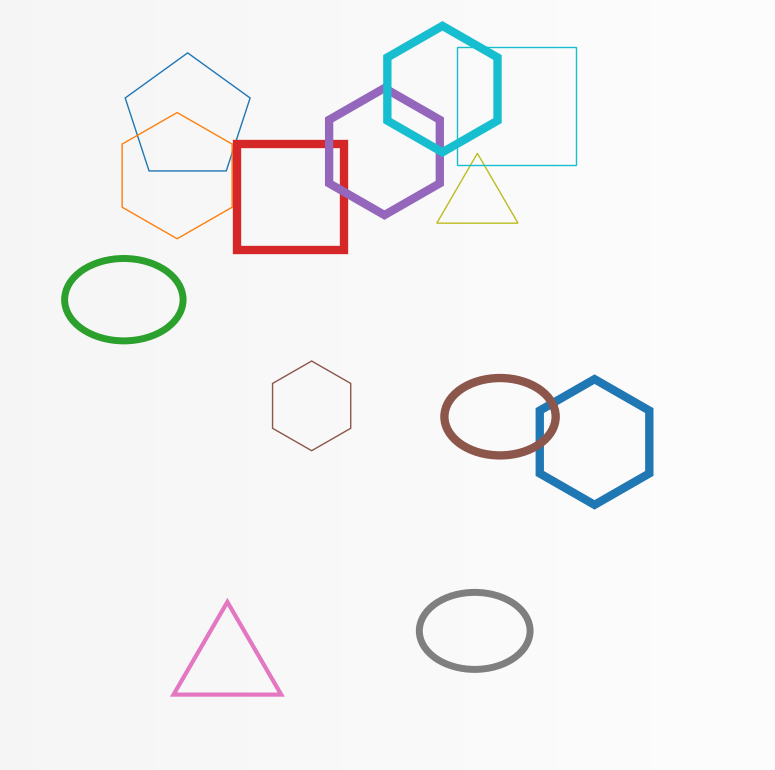[{"shape": "pentagon", "thickness": 0.5, "radius": 0.42, "center": [0.242, 0.847]}, {"shape": "hexagon", "thickness": 3, "radius": 0.41, "center": [0.767, 0.426]}, {"shape": "hexagon", "thickness": 0.5, "radius": 0.41, "center": [0.229, 0.772]}, {"shape": "oval", "thickness": 2.5, "radius": 0.38, "center": [0.16, 0.611]}, {"shape": "square", "thickness": 3, "radius": 0.34, "center": [0.375, 0.744]}, {"shape": "hexagon", "thickness": 3, "radius": 0.41, "center": [0.496, 0.803]}, {"shape": "oval", "thickness": 3, "radius": 0.36, "center": [0.645, 0.459]}, {"shape": "hexagon", "thickness": 0.5, "radius": 0.29, "center": [0.402, 0.473]}, {"shape": "triangle", "thickness": 1.5, "radius": 0.4, "center": [0.293, 0.138]}, {"shape": "oval", "thickness": 2.5, "radius": 0.36, "center": [0.613, 0.181]}, {"shape": "triangle", "thickness": 0.5, "radius": 0.3, "center": [0.616, 0.74]}, {"shape": "square", "thickness": 0.5, "radius": 0.38, "center": [0.666, 0.862]}, {"shape": "hexagon", "thickness": 3, "radius": 0.41, "center": [0.571, 0.884]}]